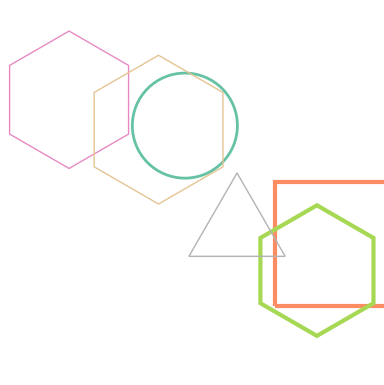[{"shape": "circle", "thickness": 2, "radius": 0.68, "center": [0.48, 0.674]}, {"shape": "square", "thickness": 3, "radius": 0.8, "center": [0.876, 0.367]}, {"shape": "hexagon", "thickness": 1, "radius": 0.89, "center": [0.179, 0.741]}, {"shape": "hexagon", "thickness": 3, "radius": 0.85, "center": [0.823, 0.297]}, {"shape": "hexagon", "thickness": 1, "radius": 0.97, "center": [0.412, 0.663]}, {"shape": "triangle", "thickness": 1, "radius": 0.72, "center": [0.616, 0.406]}]